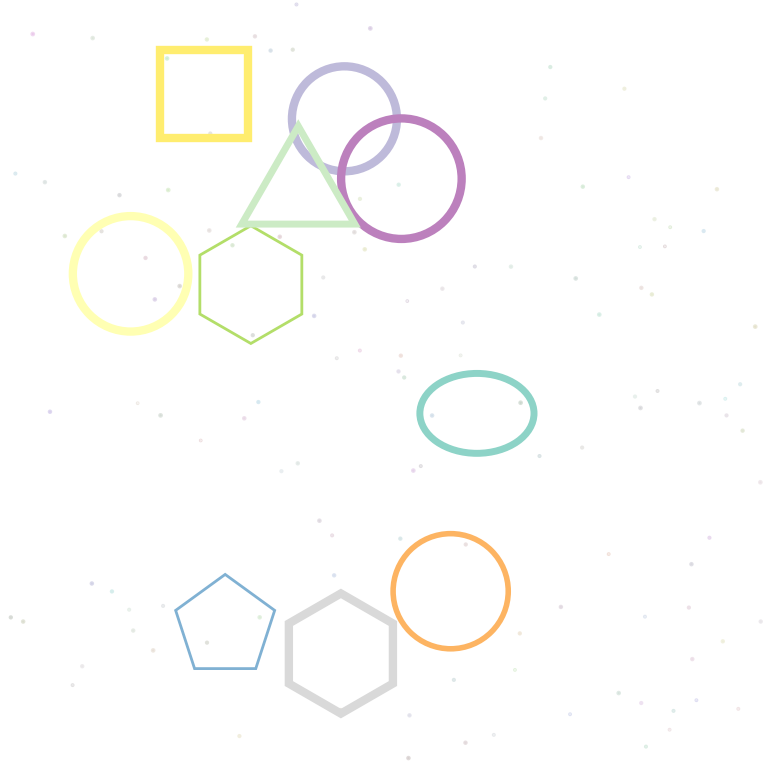[{"shape": "oval", "thickness": 2.5, "radius": 0.37, "center": [0.619, 0.463]}, {"shape": "circle", "thickness": 3, "radius": 0.37, "center": [0.17, 0.644]}, {"shape": "circle", "thickness": 3, "radius": 0.34, "center": [0.447, 0.846]}, {"shape": "pentagon", "thickness": 1, "radius": 0.34, "center": [0.292, 0.186]}, {"shape": "circle", "thickness": 2, "radius": 0.37, "center": [0.585, 0.232]}, {"shape": "hexagon", "thickness": 1, "radius": 0.38, "center": [0.326, 0.63]}, {"shape": "hexagon", "thickness": 3, "radius": 0.39, "center": [0.443, 0.151]}, {"shape": "circle", "thickness": 3, "radius": 0.39, "center": [0.521, 0.768]}, {"shape": "triangle", "thickness": 2.5, "radius": 0.42, "center": [0.387, 0.751]}, {"shape": "square", "thickness": 3, "radius": 0.29, "center": [0.265, 0.878]}]